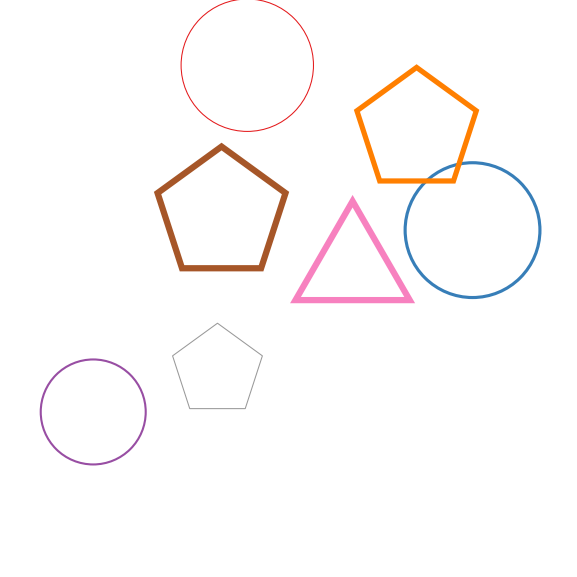[{"shape": "circle", "thickness": 0.5, "radius": 0.57, "center": [0.428, 0.886]}, {"shape": "circle", "thickness": 1.5, "radius": 0.58, "center": [0.818, 0.601]}, {"shape": "circle", "thickness": 1, "radius": 0.45, "center": [0.161, 0.286]}, {"shape": "pentagon", "thickness": 2.5, "radius": 0.54, "center": [0.721, 0.774]}, {"shape": "pentagon", "thickness": 3, "radius": 0.58, "center": [0.384, 0.629]}, {"shape": "triangle", "thickness": 3, "radius": 0.57, "center": [0.611, 0.537]}, {"shape": "pentagon", "thickness": 0.5, "radius": 0.41, "center": [0.377, 0.358]}]